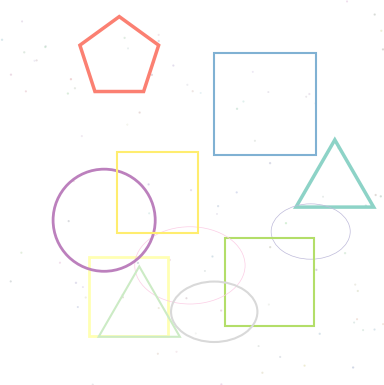[{"shape": "triangle", "thickness": 2.5, "radius": 0.58, "center": [0.87, 0.52]}, {"shape": "square", "thickness": 2, "radius": 0.51, "center": [0.334, 0.23]}, {"shape": "oval", "thickness": 0.5, "radius": 0.51, "center": [0.807, 0.399]}, {"shape": "pentagon", "thickness": 2.5, "radius": 0.54, "center": [0.31, 0.849]}, {"shape": "square", "thickness": 1.5, "radius": 0.66, "center": [0.688, 0.73]}, {"shape": "square", "thickness": 1.5, "radius": 0.57, "center": [0.7, 0.268]}, {"shape": "oval", "thickness": 0.5, "radius": 0.72, "center": [0.493, 0.311]}, {"shape": "oval", "thickness": 1.5, "radius": 0.56, "center": [0.556, 0.19]}, {"shape": "circle", "thickness": 2, "radius": 0.66, "center": [0.271, 0.428]}, {"shape": "triangle", "thickness": 1.5, "radius": 0.61, "center": [0.362, 0.186]}, {"shape": "square", "thickness": 1.5, "radius": 0.52, "center": [0.409, 0.499]}]